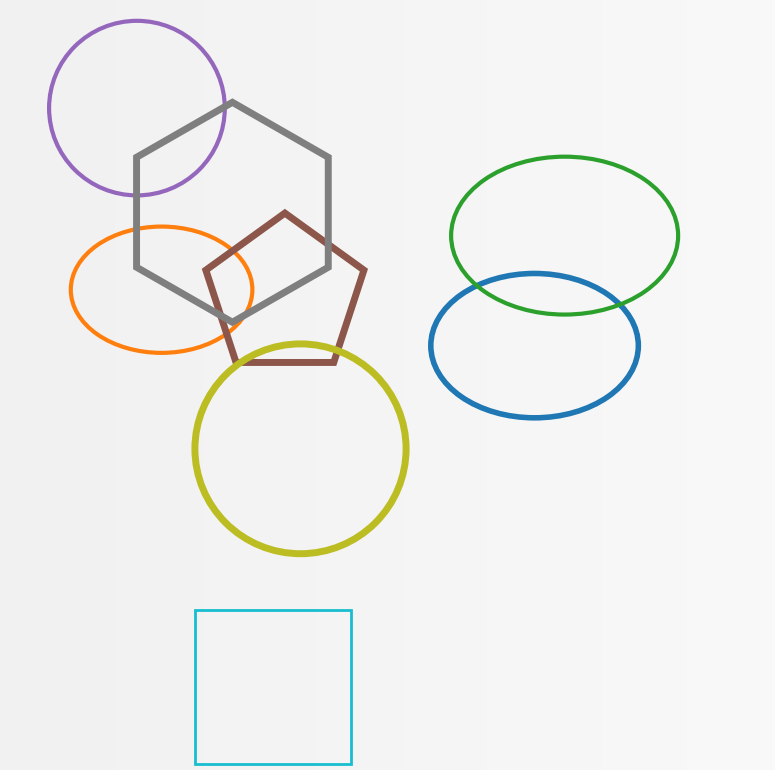[{"shape": "oval", "thickness": 2, "radius": 0.67, "center": [0.69, 0.551]}, {"shape": "oval", "thickness": 1.5, "radius": 0.59, "center": [0.208, 0.624]}, {"shape": "oval", "thickness": 1.5, "radius": 0.73, "center": [0.729, 0.694]}, {"shape": "circle", "thickness": 1.5, "radius": 0.57, "center": [0.177, 0.86]}, {"shape": "pentagon", "thickness": 2.5, "radius": 0.54, "center": [0.368, 0.616]}, {"shape": "hexagon", "thickness": 2.5, "radius": 0.71, "center": [0.3, 0.724]}, {"shape": "circle", "thickness": 2.5, "radius": 0.68, "center": [0.388, 0.417]}, {"shape": "square", "thickness": 1, "radius": 0.5, "center": [0.352, 0.108]}]